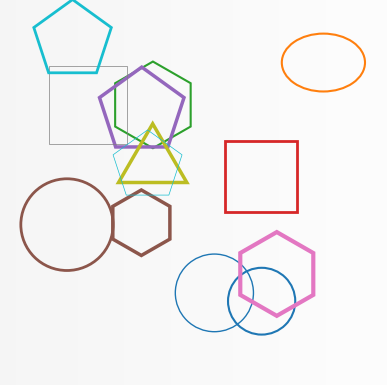[{"shape": "circle", "thickness": 1.5, "radius": 0.43, "center": [0.675, 0.218]}, {"shape": "circle", "thickness": 1, "radius": 0.5, "center": [0.553, 0.239]}, {"shape": "oval", "thickness": 1.5, "radius": 0.54, "center": [0.835, 0.838]}, {"shape": "hexagon", "thickness": 1.5, "radius": 0.56, "center": [0.395, 0.728]}, {"shape": "square", "thickness": 2, "radius": 0.46, "center": [0.673, 0.541]}, {"shape": "pentagon", "thickness": 2.5, "radius": 0.57, "center": [0.366, 0.711]}, {"shape": "hexagon", "thickness": 2.5, "radius": 0.43, "center": [0.365, 0.422]}, {"shape": "circle", "thickness": 2, "radius": 0.6, "center": [0.173, 0.417]}, {"shape": "hexagon", "thickness": 3, "radius": 0.54, "center": [0.714, 0.288]}, {"shape": "square", "thickness": 0.5, "radius": 0.5, "center": [0.226, 0.727]}, {"shape": "triangle", "thickness": 2.5, "radius": 0.51, "center": [0.394, 0.577]}, {"shape": "pentagon", "thickness": 2, "radius": 0.53, "center": [0.187, 0.896]}, {"shape": "pentagon", "thickness": 0.5, "radius": 0.47, "center": [0.381, 0.569]}]